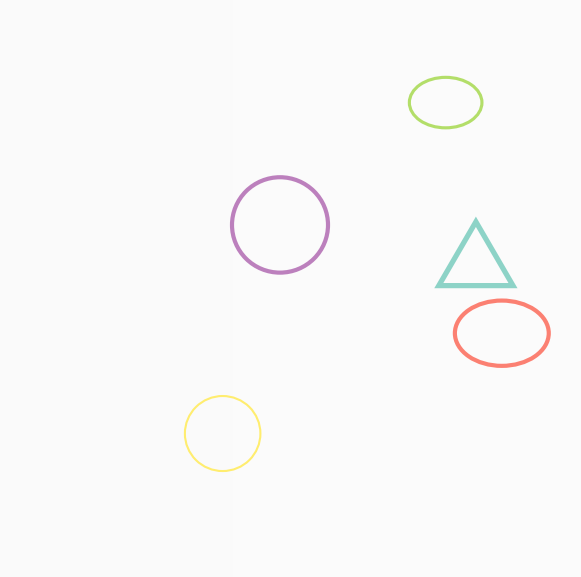[{"shape": "triangle", "thickness": 2.5, "radius": 0.37, "center": [0.819, 0.541]}, {"shape": "oval", "thickness": 2, "radius": 0.4, "center": [0.863, 0.422]}, {"shape": "oval", "thickness": 1.5, "radius": 0.31, "center": [0.767, 0.821]}, {"shape": "circle", "thickness": 2, "radius": 0.41, "center": [0.482, 0.61]}, {"shape": "circle", "thickness": 1, "radius": 0.32, "center": [0.383, 0.248]}]